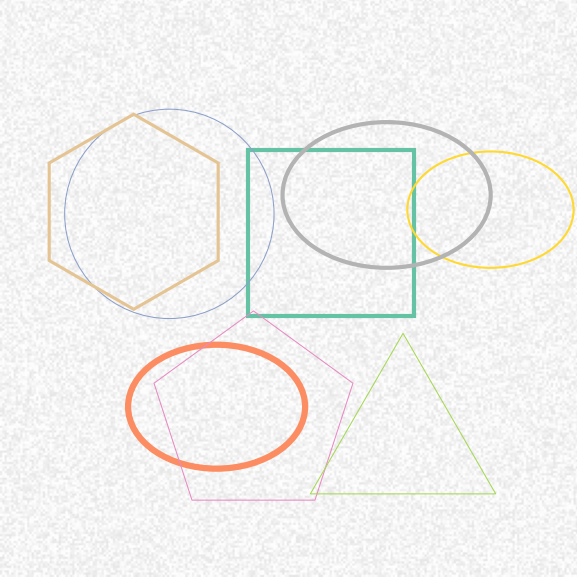[{"shape": "square", "thickness": 2, "radius": 0.72, "center": [0.573, 0.596]}, {"shape": "oval", "thickness": 3, "radius": 0.77, "center": [0.375, 0.295]}, {"shape": "circle", "thickness": 0.5, "radius": 0.91, "center": [0.293, 0.629]}, {"shape": "pentagon", "thickness": 0.5, "radius": 0.91, "center": [0.439, 0.28]}, {"shape": "triangle", "thickness": 0.5, "radius": 0.93, "center": [0.698, 0.237]}, {"shape": "oval", "thickness": 1, "radius": 0.72, "center": [0.849, 0.636]}, {"shape": "hexagon", "thickness": 1.5, "radius": 0.84, "center": [0.231, 0.632]}, {"shape": "oval", "thickness": 2, "radius": 0.9, "center": [0.669, 0.662]}]